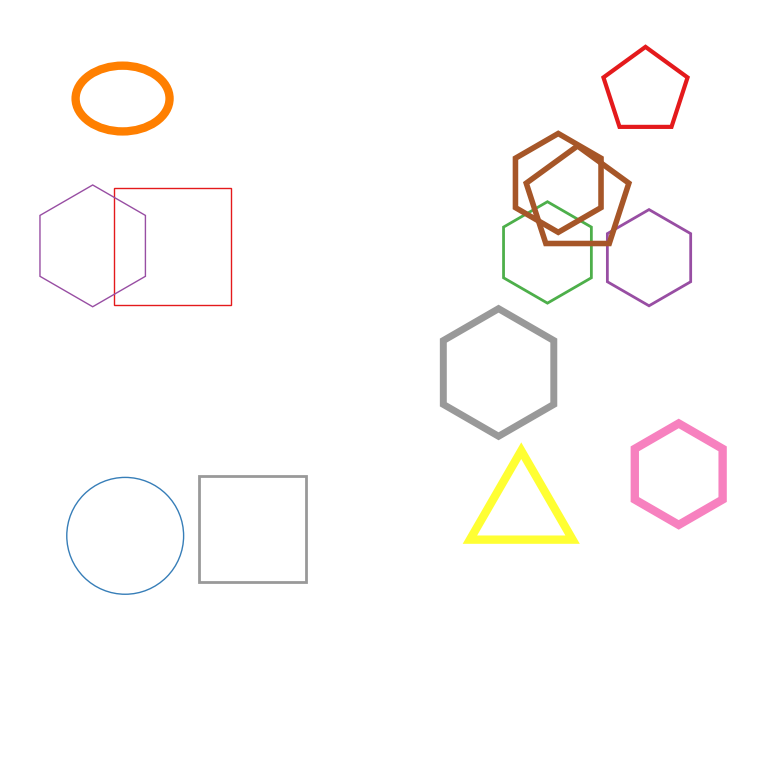[{"shape": "square", "thickness": 0.5, "radius": 0.38, "center": [0.224, 0.68]}, {"shape": "pentagon", "thickness": 1.5, "radius": 0.29, "center": [0.838, 0.882]}, {"shape": "circle", "thickness": 0.5, "radius": 0.38, "center": [0.163, 0.304]}, {"shape": "hexagon", "thickness": 1, "radius": 0.33, "center": [0.711, 0.672]}, {"shape": "hexagon", "thickness": 0.5, "radius": 0.4, "center": [0.12, 0.681]}, {"shape": "hexagon", "thickness": 1, "radius": 0.31, "center": [0.843, 0.665]}, {"shape": "oval", "thickness": 3, "radius": 0.31, "center": [0.159, 0.872]}, {"shape": "triangle", "thickness": 3, "radius": 0.39, "center": [0.677, 0.338]}, {"shape": "pentagon", "thickness": 2, "radius": 0.35, "center": [0.75, 0.74]}, {"shape": "hexagon", "thickness": 2, "radius": 0.32, "center": [0.725, 0.762]}, {"shape": "hexagon", "thickness": 3, "radius": 0.33, "center": [0.881, 0.384]}, {"shape": "hexagon", "thickness": 2.5, "radius": 0.41, "center": [0.647, 0.516]}, {"shape": "square", "thickness": 1, "radius": 0.35, "center": [0.328, 0.313]}]